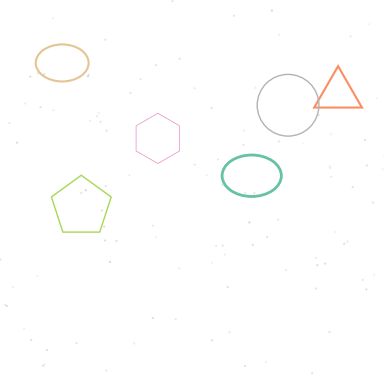[{"shape": "oval", "thickness": 2, "radius": 0.38, "center": [0.654, 0.543]}, {"shape": "triangle", "thickness": 1.5, "radius": 0.36, "center": [0.878, 0.756]}, {"shape": "hexagon", "thickness": 0.5, "radius": 0.33, "center": [0.41, 0.641]}, {"shape": "pentagon", "thickness": 1, "radius": 0.41, "center": [0.211, 0.463]}, {"shape": "oval", "thickness": 1.5, "radius": 0.34, "center": [0.162, 0.837]}, {"shape": "circle", "thickness": 1, "radius": 0.4, "center": [0.748, 0.727]}]